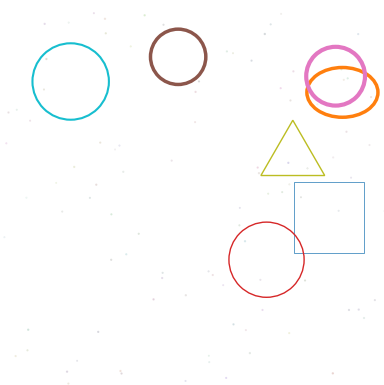[{"shape": "square", "thickness": 0.5, "radius": 0.46, "center": [0.855, 0.434]}, {"shape": "oval", "thickness": 2.5, "radius": 0.46, "center": [0.889, 0.76]}, {"shape": "circle", "thickness": 1, "radius": 0.49, "center": [0.692, 0.325]}, {"shape": "circle", "thickness": 2.5, "radius": 0.36, "center": [0.463, 0.852]}, {"shape": "circle", "thickness": 3, "radius": 0.38, "center": [0.872, 0.802]}, {"shape": "triangle", "thickness": 1, "radius": 0.48, "center": [0.761, 0.592]}, {"shape": "circle", "thickness": 1.5, "radius": 0.5, "center": [0.184, 0.788]}]